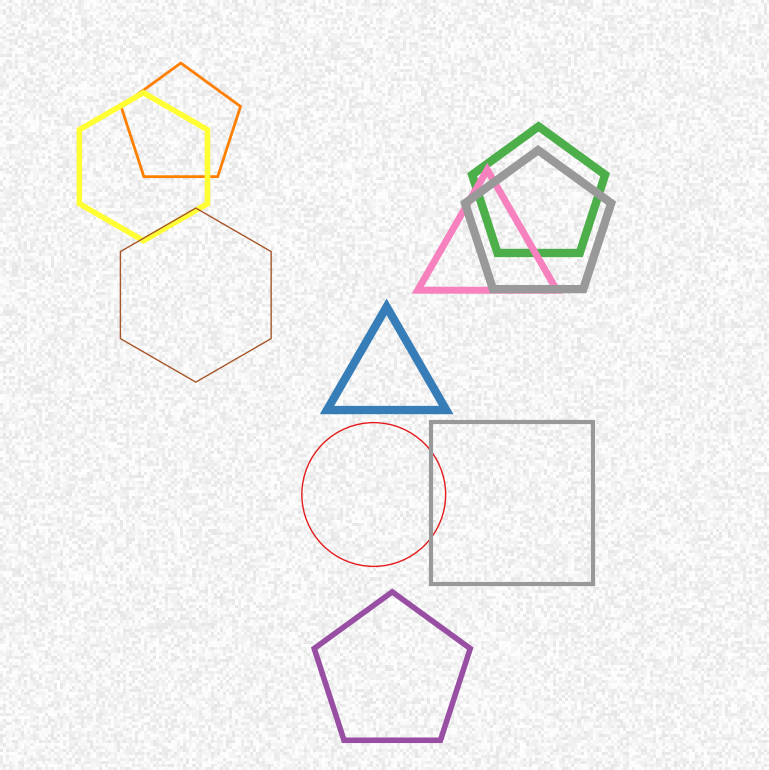[{"shape": "circle", "thickness": 0.5, "radius": 0.47, "center": [0.485, 0.358]}, {"shape": "triangle", "thickness": 3, "radius": 0.45, "center": [0.502, 0.512]}, {"shape": "pentagon", "thickness": 3, "radius": 0.45, "center": [0.7, 0.745]}, {"shape": "pentagon", "thickness": 2, "radius": 0.53, "center": [0.509, 0.125]}, {"shape": "pentagon", "thickness": 1, "radius": 0.41, "center": [0.235, 0.837]}, {"shape": "hexagon", "thickness": 2, "radius": 0.48, "center": [0.186, 0.783]}, {"shape": "hexagon", "thickness": 0.5, "radius": 0.57, "center": [0.254, 0.617]}, {"shape": "triangle", "thickness": 2.5, "radius": 0.52, "center": [0.633, 0.675]}, {"shape": "pentagon", "thickness": 3, "radius": 0.5, "center": [0.699, 0.705]}, {"shape": "square", "thickness": 1.5, "radius": 0.53, "center": [0.665, 0.346]}]